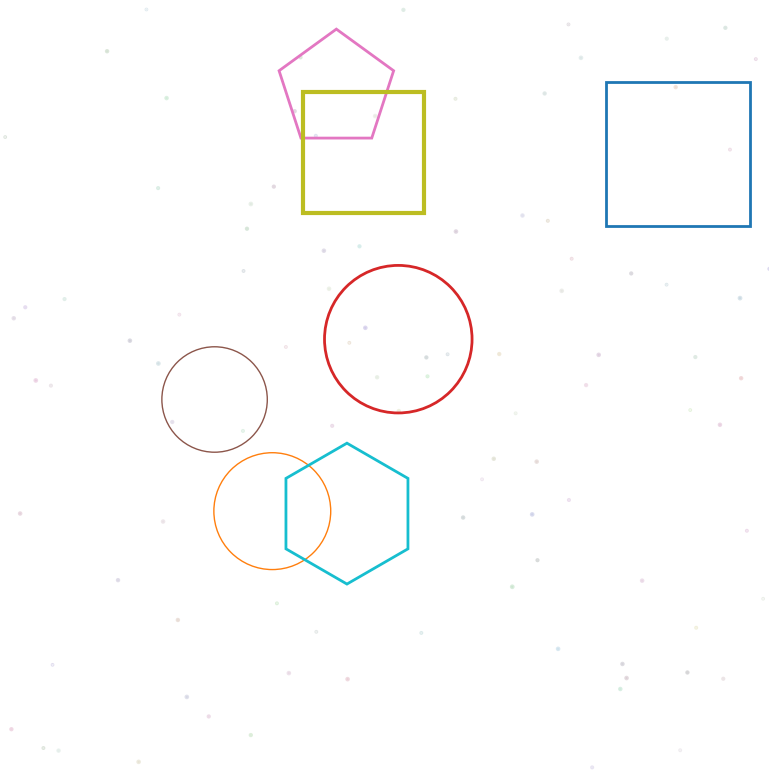[{"shape": "square", "thickness": 1, "radius": 0.47, "center": [0.881, 0.8]}, {"shape": "circle", "thickness": 0.5, "radius": 0.38, "center": [0.354, 0.336]}, {"shape": "circle", "thickness": 1, "radius": 0.48, "center": [0.517, 0.56]}, {"shape": "circle", "thickness": 0.5, "radius": 0.34, "center": [0.279, 0.481]}, {"shape": "pentagon", "thickness": 1, "radius": 0.39, "center": [0.437, 0.884]}, {"shape": "square", "thickness": 1.5, "radius": 0.39, "center": [0.472, 0.802]}, {"shape": "hexagon", "thickness": 1, "radius": 0.46, "center": [0.451, 0.333]}]